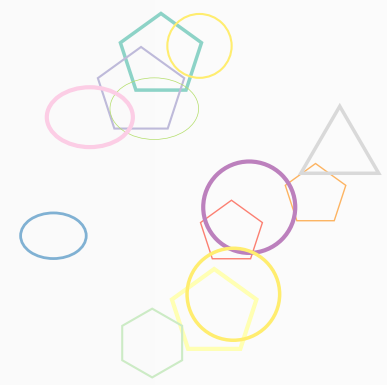[{"shape": "pentagon", "thickness": 2.5, "radius": 0.55, "center": [0.415, 0.855]}, {"shape": "pentagon", "thickness": 3, "radius": 0.57, "center": [0.553, 0.187]}, {"shape": "pentagon", "thickness": 1.5, "radius": 0.59, "center": [0.364, 0.761]}, {"shape": "pentagon", "thickness": 1, "radius": 0.42, "center": [0.597, 0.396]}, {"shape": "oval", "thickness": 2, "radius": 0.42, "center": [0.138, 0.388]}, {"shape": "pentagon", "thickness": 1, "radius": 0.41, "center": [0.814, 0.493]}, {"shape": "oval", "thickness": 0.5, "radius": 0.57, "center": [0.398, 0.718]}, {"shape": "oval", "thickness": 3, "radius": 0.56, "center": [0.232, 0.696]}, {"shape": "triangle", "thickness": 2.5, "radius": 0.58, "center": [0.877, 0.608]}, {"shape": "circle", "thickness": 3, "radius": 0.59, "center": [0.643, 0.462]}, {"shape": "hexagon", "thickness": 1.5, "radius": 0.45, "center": [0.393, 0.109]}, {"shape": "circle", "thickness": 2.5, "radius": 0.6, "center": [0.602, 0.236]}, {"shape": "circle", "thickness": 1.5, "radius": 0.41, "center": [0.515, 0.881]}]